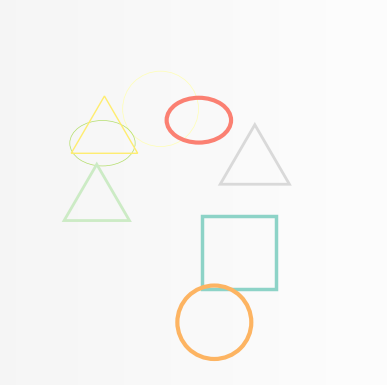[{"shape": "square", "thickness": 2.5, "radius": 0.47, "center": [0.617, 0.345]}, {"shape": "circle", "thickness": 0.5, "radius": 0.49, "center": [0.414, 0.717]}, {"shape": "oval", "thickness": 3, "radius": 0.42, "center": [0.513, 0.688]}, {"shape": "circle", "thickness": 3, "radius": 0.48, "center": [0.553, 0.163]}, {"shape": "oval", "thickness": 0.5, "radius": 0.42, "center": [0.264, 0.628]}, {"shape": "triangle", "thickness": 2, "radius": 0.52, "center": [0.658, 0.573]}, {"shape": "triangle", "thickness": 2, "radius": 0.49, "center": [0.25, 0.476]}, {"shape": "triangle", "thickness": 1, "radius": 0.5, "center": [0.27, 0.651]}]